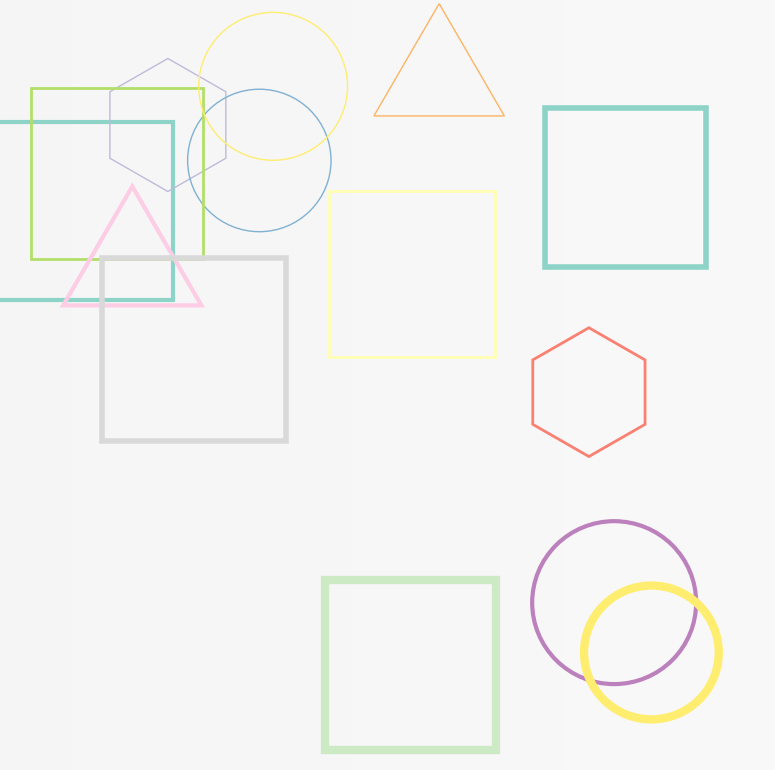[{"shape": "square", "thickness": 1.5, "radius": 0.58, "center": [0.108, 0.726]}, {"shape": "square", "thickness": 2, "radius": 0.52, "center": [0.807, 0.757]}, {"shape": "square", "thickness": 1, "radius": 0.54, "center": [0.532, 0.644]}, {"shape": "hexagon", "thickness": 0.5, "radius": 0.43, "center": [0.217, 0.838]}, {"shape": "hexagon", "thickness": 1, "radius": 0.42, "center": [0.76, 0.491]}, {"shape": "circle", "thickness": 0.5, "radius": 0.46, "center": [0.335, 0.792]}, {"shape": "triangle", "thickness": 0.5, "radius": 0.49, "center": [0.567, 0.898]}, {"shape": "square", "thickness": 1, "radius": 0.55, "center": [0.151, 0.775]}, {"shape": "triangle", "thickness": 1.5, "radius": 0.51, "center": [0.171, 0.655]}, {"shape": "square", "thickness": 2, "radius": 0.59, "center": [0.25, 0.546]}, {"shape": "circle", "thickness": 1.5, "radius": 0.53, "center": [0.792, 0.217]}, {"shape": "square", "thickness": 3, "radius": 0.55, "center": [0.53, 0.136]}, {"shape": "circle", "thickness": 0.5, "radius": 0.48, "center": [0.352, 0.888]}, {"shape": "circle", "thickness": 3, "radius": 0.43, "center": [0.841, 0.153]}]